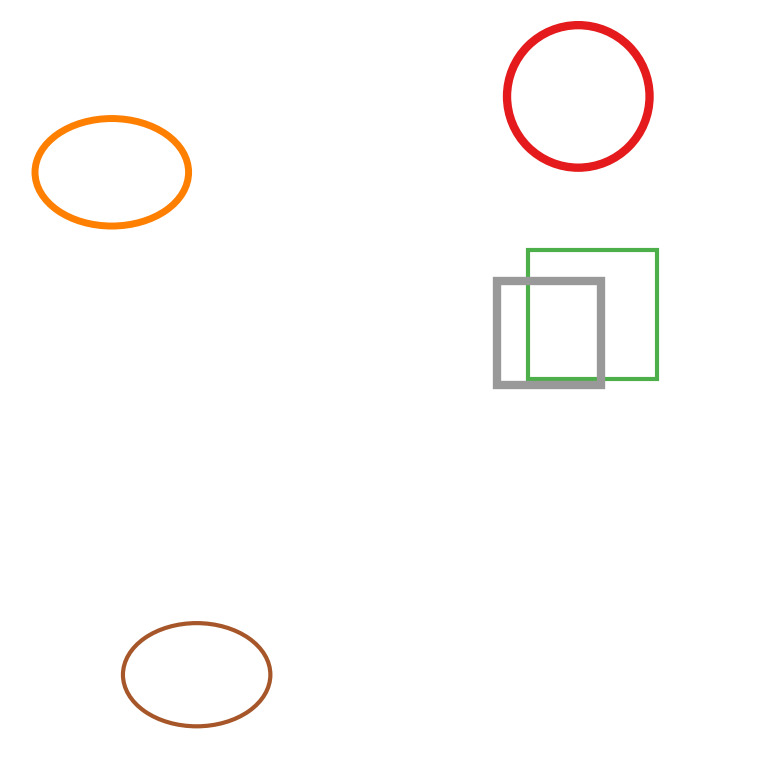[{"shape": "circle", "thickness": 3, "radius": 0.46, "center": [0.751, 0.875]}, {"shape": "square", "thickness": 1.5, "radius": 0.42, "center": [0.769, 0.591]}, {"shape": "oval", "thickness": 2.5, "radius": 0.5, "center": [0.145, 0.776]}, {"shape": "oval", "thickness": 1.5, "radius": 0.48, "center": [0.255, 0.124]}, {"shape": "square", "thickness": 3, "radius": 0.34, "center": [0.713, 0.567]}]